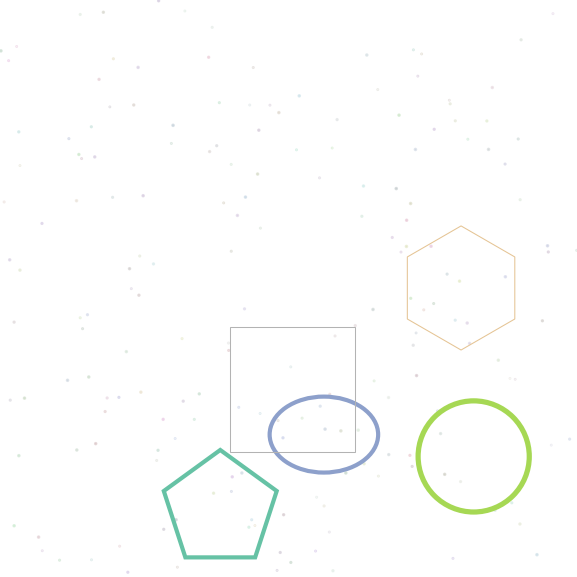[{"shape": "pentagon", "thickness": 2, "radius": 0.51, "center": [0.381, 0.117]}, {"shape": "oval", "thickness": 2, "radius": 0.47, "center": [0.561, 0.247]}, {"shape": "circle", "thickness": 2.5, "radius": 0.48, "center": [0.82, 0.209]}, {"shape": "hexagon", "thickness": 0.5, "radius": 0.54, "center": [0.798, 0.5]}, {"shape": "square", "thickness": 0.5, "radius": 0.54, "center": [0.506, 0.324]}]